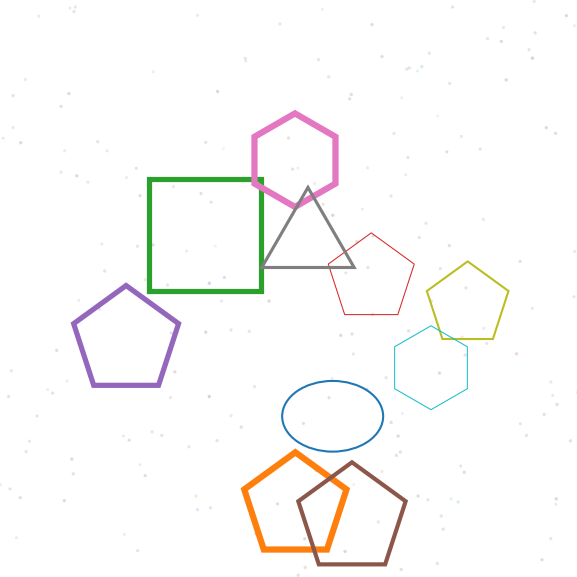[{"shape": "oval", "thickness": 1, "radius": 0.44, "center": [0.576, 0.278]}, {"shape": "pentagon", "thickness": 3, "radius": 0.47, "center": [0.511, 0.123]}, {"shape": "square", "thickness": 2.5, "radius": 0.48, "center": [0.356, 0.592]}, {"shape": "pentagon", "thickness": 0.5, "radius": 0.39, "center": [0.643, 0.518]}, {"shape": "pentagon", "thickness": 2.5, "radius": 0.48, "center": [0.218, 0.409]}, {"shape": "pentagon", "thickness": 2, "radius": 0.49, "center": [0.609, 0.101]}, {"shape": "hexagon", "thickness": 3, "radius": 0.4, "center": [0.511, 0.722]}, {"shape": "triangle", "thickness": 1.5, "radius": 0.46, "center": [0.533, 0.582]}, {"shape": "pentagon", "thickness": 1, "radius": 0.37, "center": [0.81, 0.472]}, {"shape": "hexagon", "thickness": 0.5, "radius": 0.36, "center": [0.746, 0.362]}]